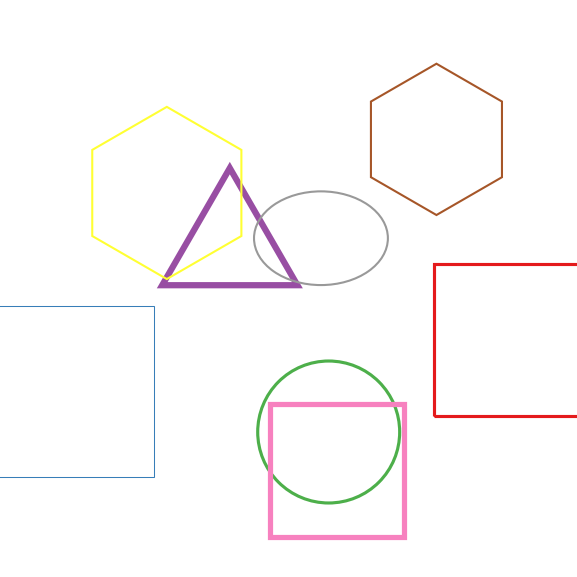[{"shape": "square", "thickness": 1.5, "radius": 0.66, "center": [0.883, 0.411]}, {"shape": "square", "thickness": 0.5, "radius": 0.74, "center": [0.118, 0.322]}, {"shape": "circle", "thickness": 1.5, "radius": 0.61, "center": [0.569, 0.251]}, {"shape": "triangle", "thickness": 3, "radius": 0.68, "center": [0.398, 0.573]}, {"shape": "hexagon", "thickness": 1, "radius": 0.75, "center": [0.289, 0.665]}, {"shape": "hexagon", "thickness": 1, "radius": 0.65, "center": [0.756, 0.758]}, {"shape": "square", "thickness": 2.5, "radius": 0.58, "center": [0.584, 0.184]}, {"shape": "oval", "thickness": 1, "radius": 0.58, "center": [0.556, 0.587]}]